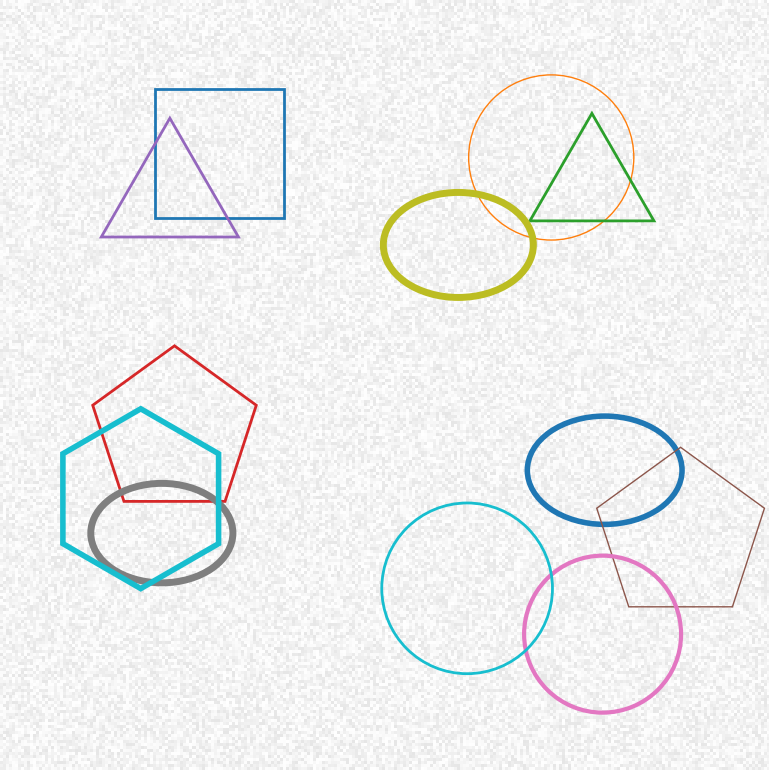[{"shape": "square", "thickness": 1, "radius": 0.42, "center": [0.285, 0.801]}, {"shape": "oval", "thickness": 2, "radius": 0.5, "center": [0.785, 0.389]}, {"shape": "circle", "thickness": 0.5, "radius": 0.54, "center": [0.716, 0.795]}, {"shape": "triangle", "thickness": 1, "radius": 0.47, "center": [0.769, 0.76]}, {"shape": "pentagon", "thickness": 1, "radius": 0.56, "center": [0.227, 0.439]}, {"shape": "triangle", "thickness": 1, "radius": 0.51, "center": [0.221, 0.744]}, {"shape": "pentagon", "thickness": 0.5, "radius": 0.57, "center": [0.884, 0.305]}, {"shape": "circle", "thickness": 1.5, "radius": 0.51, "center": [0.783, 0.176]}, {"shape": "oval", "thickness": 2.5, "radius": 0.46, "center": [0.21, 0.308]}, {"shape": "oval", "thickness": 2.5, "radius": 0.49, "center": [0.595, 0.682]}, {"shape": "hexagon", "thickness": 2, "radius": 0.58, "center": [0.183, 0.352]}, {"shape": "circle", "thickness": 1, "radius": 0.55, "center": [0.607, 0.236]}]